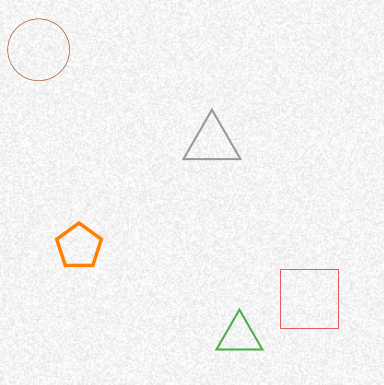[{"shape": "square", "thickness": 0.5, "radius": 0.38, "center": [0.803, 0.225]}, {"shape": "triangle", "thickness": 1.5, "radius": 0.34, "center": [0.622, 0.127]}, {"shape": "pentagon", "thickness": 2.5, "radius": 0.3, "center": [0.205, 0.36]}, {"shape": "circle", "thickness": 0.5, "radius": 0.4, "center": [0.1, 0.871]}, {"shape": "triangle", "thickness": 1.5, "radius": 0.43, "center": [0.551, 0.629]}]